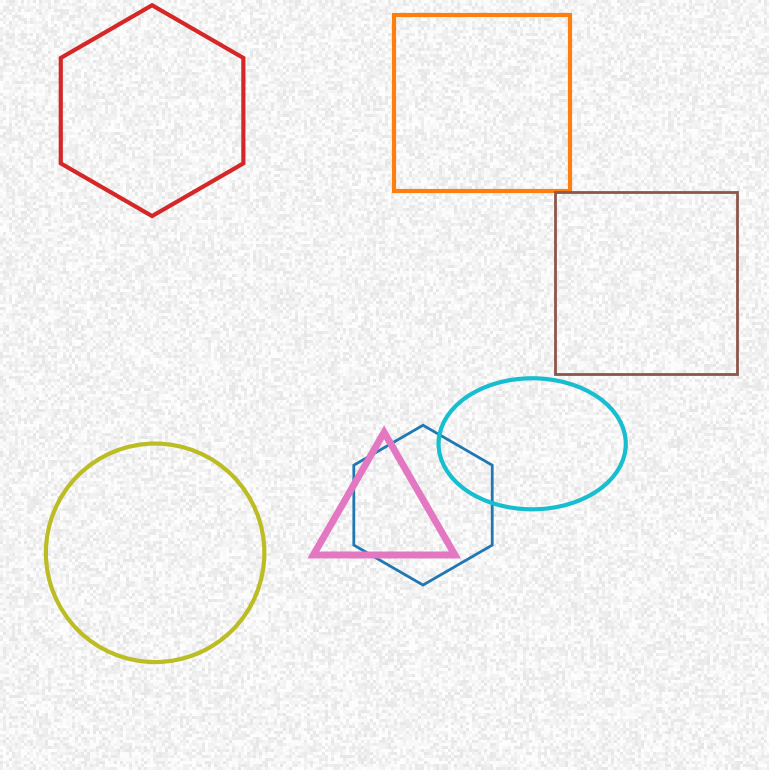[{"shape": "hexagon", "thickness": 1, "radius": 0.52, "center": [0.549, 0.344]}, {"shape": "square", "thickness": 1.5, "radius": 0.57, "center": [0.626, 0.866]}, {"shape": "hexagon", "thickness": 1.5, "radius": 0.68, "center": [0.197, 0.856]}, {"shape": "square", "thickness": 1, "radius": 0.59, "center": [0.839, 0.633]}, {"shape": "triangle", "thickness": 2.5, "radius": 0.53, "center": [0.499, 0.332]}, {"shape": "circle", "thickness": 1.5, "radius": 0.71, "center": [0.201, 0.282]}, {"shape": "oval", "thickness": 1.5, "radius": 0.61, "center": [0.691, 0.424]}]